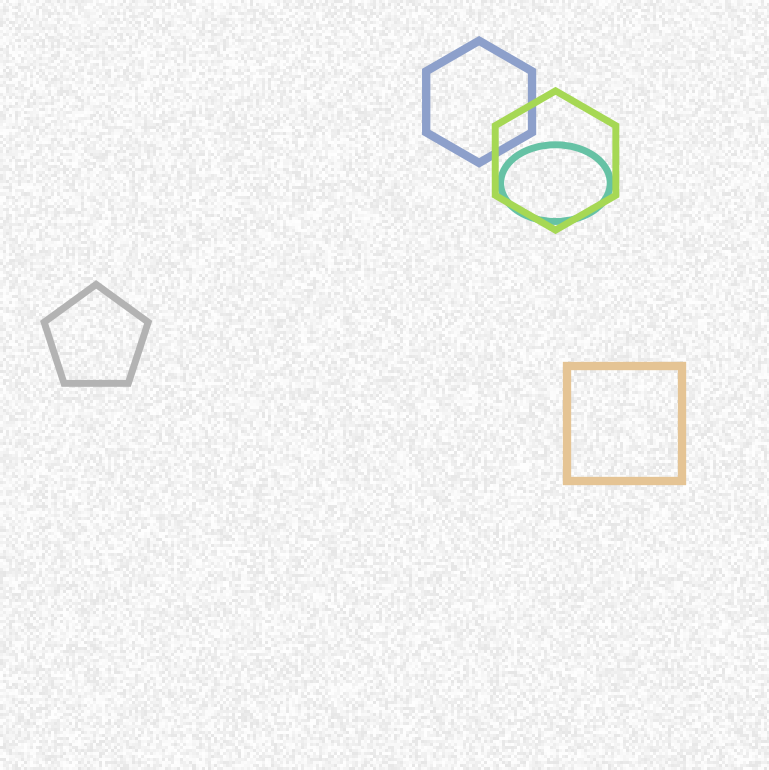[{"shape": "oval", "thickness": 2.5, "radius": 0.36, "center": [0.721, 0.762]}, {"shape": "hexagon", "thickness": 3, "radius": 0.4, "center": [0.622, 0.868]}, {"shape": "hexagon", "thickness": 2.5, "radius": 0.45, "center": [0.721, 0.792]}, {"shape": "square", "thickness": 3, "radius": 0.37, "center": [0.811, 0.45]}, {"shape": "pentagon", "thickness": 2.5, "radius": 0.36, "center": [0.125, 0.56]}]